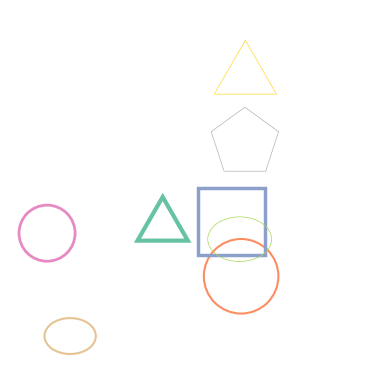[{"shape": "triangle", "thickness": 3, "radius": 0.38, "center": [0.423, 0.413]}, {"shape": "circle", "thickness": 1.5, "radius": 0.48, "center": [0.626, 0.282]}, {"shape": "square", "thickness": 2.5, "radius": 0.43, "center": [0.601, 0.424]}, {"shape": "circle", "thickness": 2, "radius": 0.36, "center": [0.122, 0.394]}, {"shape": "oval", "thickness": 0.5, "radius": 0.41, "center": [0.623, 0.379]}, {"shape": "triangle", "thickness": 0.5, "radius": 0.47, "center": [0.637, 0.802]}, {"shape": "oval", "thickness": 1.5, "radius": 0.33, "center": [0.182, 0.127]}, {"shape": "pentagon", "thickness": 0.5, "radius": 0.46, "center": [0.636, 0.63]}]